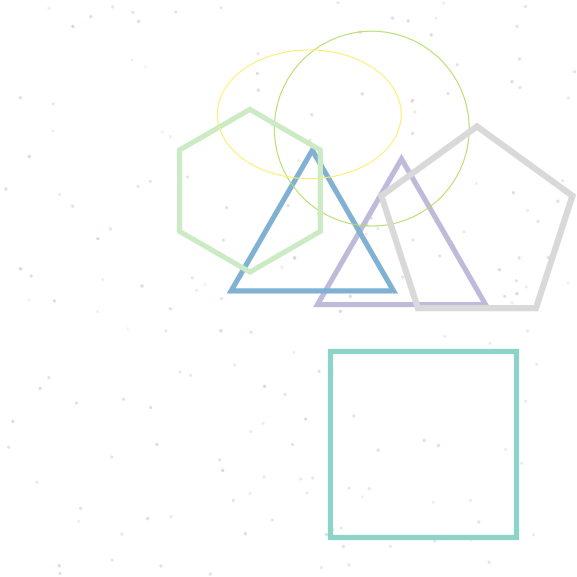[{"shape": "square", "thickness": 2.5, "radius": 0.81, "center": [0.733, 0.23]}, {"shape": "triangle", "thickness": 2.5, "radius": 0.84, "center": [0.695, 0.556]}, {"shape": "triangle", "thickness": 2.5, "radius": 0.81, "center": [0.541, 0.577]}, {"shape": "circle", "thickness": 0.5, "radius": 0.84, "center": [0.644, 0.776]}, {"shape": "pentagon", "thickness": 3, "radius": 0.87, "center": [0.826, 0.606]}, {"shape": "hexagon", "thickness": 2.5, "radius": 0.7, "center": [0.433, 0.669]}, {"shape": "oval", "thickness": 0.5, "radius": 0.8, "center": [0.536, 0.801]}]